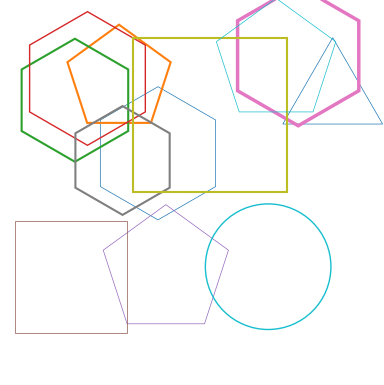[{"shape": "triangle", "thickness": 0.5, "radius": 0.75, "center": [0.864, 0.753]}, {"shape": "hexagon", "thickness": 0.5, "radius": 0.86, "center": [0.41, 0.602]}, {"shape": "pentagon", "thickness": 1.5, "radius": 0.7, "center": [0.309, 0.795]}, {"shape": "hexagon", "thickness": 1.5, "radius": 0.8, "center": [0.195, 0.74]}, {"shape": "hexagon", "thickness": 1, "radius": 0.87, "center": [0.227, 0.796]}, {"shape": "pentagon", "thickness": 0.5, "radius": 0.86, "center": [0.431, 0.297]}, {"shape": "square", "thickness": 0.5, "radius": 0.73, "center": [0.185, 0.281]}, {"shape": "hexagon", "thickness": 2.5, "radius": 0.91, "center": [0.775, 0.855]}, {"shape": "hexagon", "thickness": 1.5, "radius": 0.71, "center": [0.318, 0.583]}, {"shape": "square", "thickness": 1.5, "radius": 1.0, "center": [0.545, 0.703]}, {"shape": "pentagon", "thickness": 0.5, "radius": 0.82, "center": [0.717, 0.841]}, {"shape": "circle", "thickness": 1, "radius": 0.82, "center": [0.696, 0.307]}]